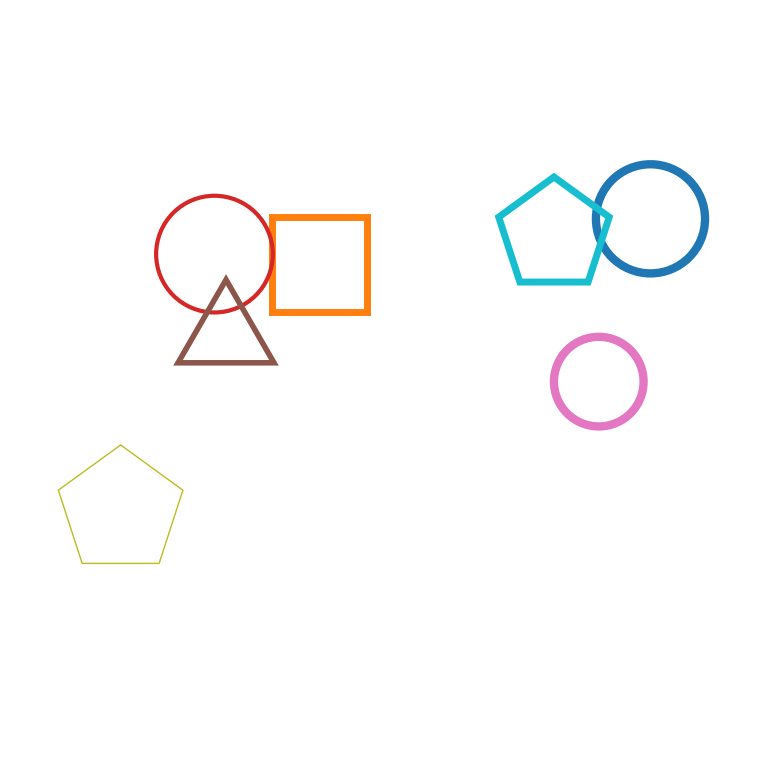[{"shape": "circle", "thickness": 3, "radius": 0.35, "center": [0.845, 0.716]}, {"shape": "square", "thickness": 2.5, "radius": 0.31, "center": [0.415, 0.656]}, {"shape": "circle", "thickness": 1.5, "radius": 0.38, "center": [0.279, 0.67]}, {"shape": "triangle", "thickness": 2, "radius": 0.36, "center": [0.294, 0.565]}, {"shape": "circle", "thickness": 3, "radius": 0.29, "center": [0.778, 0.504]}, {"shape": "pentagon", "thickness": 0.5, "radius": 0.43, "center": [0.157, 0.337]}, {"shape": "pentagon", "thickness": 2.5, "radius": 0.38, "center": [0.719, 0.695]}]